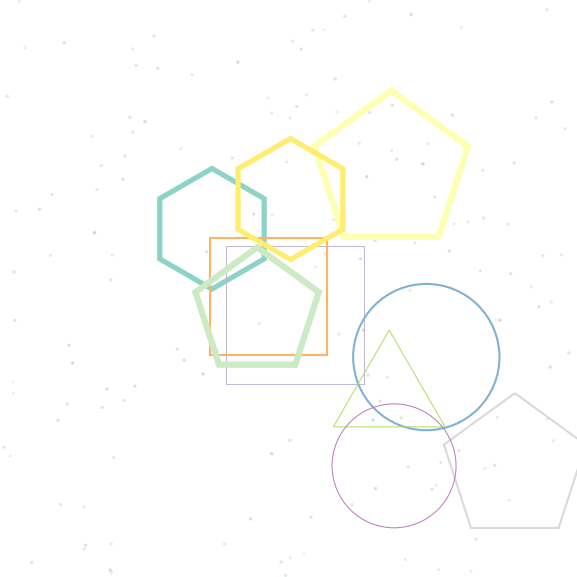[{"shape": "hexagon", "thickness": 2.5, "radius": 0.52, "center": [0.367, 0.603]}, {"shape": "pentagon", "thickness": 3, "radius": 0.7, "center": [0.677, 0.702]}, {"shape": "square", "thickness": 0.5, "radius": 0.6, "center": [0.511, 0.454]}, {"shape": "circle", "thickness": 1, "radius": 0.63, "center": [0.738, 0.381]}, {"shape": "square", "thickness": 1, "radius": 0.51, "center": [0.465, 0.485]}, {"shape": "triangle", "thickness": 0.5, "radius": 0.56, "center": [0.674, 0.316]}, {"shape": "pentagon", "thickness": 1, "radius": 0.65, "center": [0.891, 0.189]}, {"shape": "circle", "thickness": 0.5, "radius": 0.54, "center": [0.682, 0.192]}, {"shape": "pentagon", "thickness": 3, "radius": 0.56, "center": [0.445, 0.459]}, {"shape": "hexagon", "thickness": 2.5, "radius": 0.52, "center": [0.503, 0.654]}]